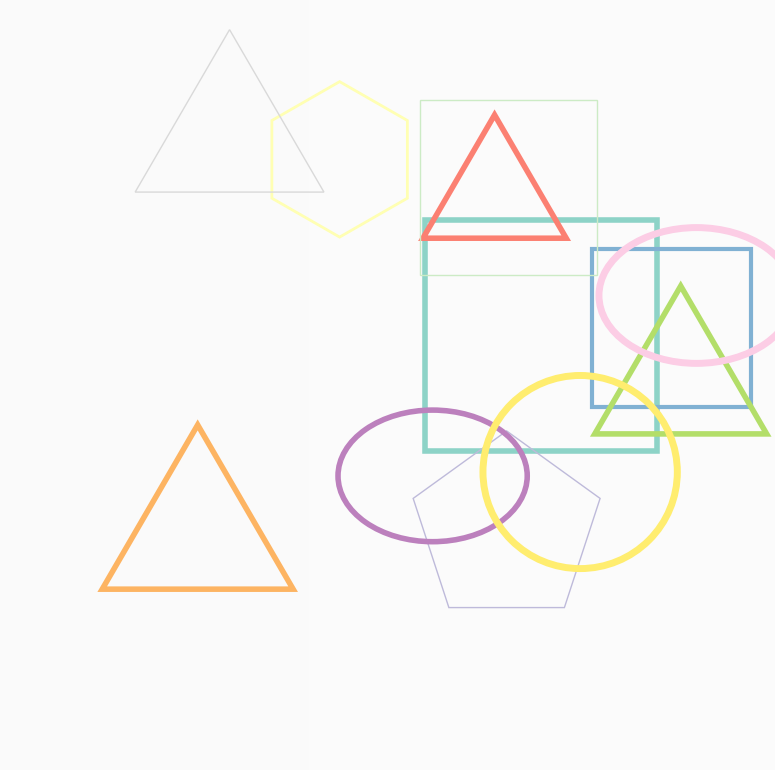[{"shape": "square", "thickness": 2, "radius": 0.75, "center": [0.698, 0.565]}, {"shape": "hexagon", "thickness": 1, "radius": 0.5, "center": [0.438, 0.793]}, {"shape": "pentagon", "thickness": 0.5, "radius": 0.63, "center": [0.654, 0.314]}, {"shape": "triangle", "thickness": 2, "radius": 0.53, "center": [0.638, 0.744]}, {"shape": "square", "thickness": 1.5, "radius": 0.51, "center": [0.867, 0.574]}, {"shape": "triangle", "thickness": 2, "radius": 0.71, "center": [0.255, 0.306]}, {"shape": "triangle", "thickness": 2, "radius": 0.64, "center": [0.878, 0.5]}, {"shape": "oval", "thickness": 2.5, "radius": 0.63, "center": [0.899, 0.616]}, {"shape": "triangle", "thickness": 0.5, "radius": 0.7, "center": [0.296, 0.821]}, {"shape": "oval", "thickness": 2, "radius": 0.61, "center": [0.558, 0.382]}, {"shape": "square", "thickness": 0.5, "radius": 0.57, "center": [0.656, 0.757]}, {"shape": "circle", "thickness": 2.5, "radius": 0.63, "center": [0.749, 0.387]}]